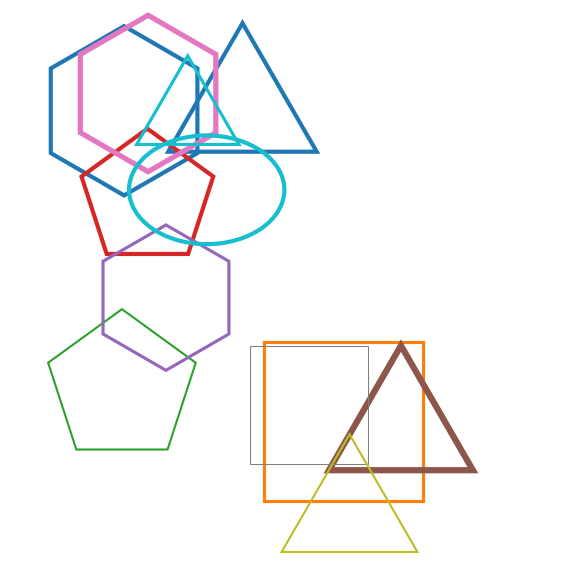[{"shape": "triangle", "thickness": 2, "radius": 0.74, "center": [0.42, 0.811]}, {"shape": "hexagon", "thickness": 2, "radius": 0.73, "center": [0.215, 0.807]}, {"shape": "square", "thickness": 1.5, "radius": 0.69, "center": [0.595, 0.269]}, {"shape": "pentagon", "thickness": 1, "radius": 0.67, "center": [0.211, 0.329]}, {"shape": "pentagon", "thickness": 2, "radius": 0.6, "center": [0.255, 0.656]}, {"shape": "hexagon", "thickness": 1.5, "radius": 0.63, "center": [0.287, 0.484]}, {"shape": "triangle", "thickness": 3, "radius": 0.72, "center": [0.694, 0.257]}, {"shape": "hexagon", "thickness": 2.5, "radius": 0.68, "center": [0.256, 0.837]}, {"shape": "square", "thickness": 0.5, "radius": 0.51, "center": [0.535, 0.298]}, {"shape": "triangle", "thickness": 1, "radius": 0.68, "center": [0.605, 0.111]}, {"shape": "oval", "thickness": 2, "radius": 0.67, "center": [0.358, 0.67]}, {"shape": "triangle", "thickness": 1.5, "radius": 0.51, "center": [0.325, 0.8]}]